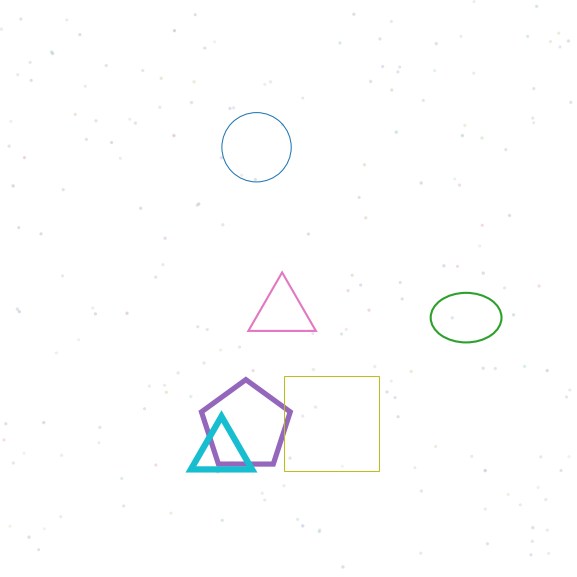[{"shape": "circle", "thickness": 0.5, "radius": 0.3, "center": [0.444, 0.744]}, {"shape": "oval", "thickness": 1, "radius": 0.31, "center": [0.807, 0.449]}, {"shape": "pentagon", "thickness": 2.5, "radius": 0.4, "center": [0.426, 0.261]}, {"shape": "triangle", "thickness": 1, "radius": 0.34, "center": [0.489, 0.46]}, {"shape": "square", "thickness": 0.5, "radius": 0.41, "center": [0.575, 0.266]}, {"shape": "triangle", "thickness": 3, "radius": 0.31, "center": [0.384, 0.217]}]